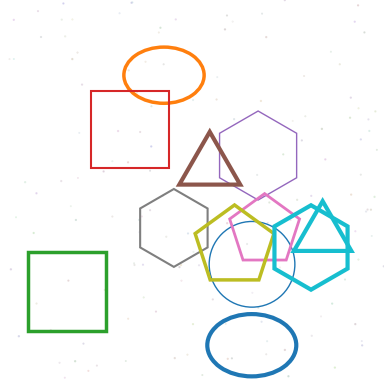[{"shape": "oval", "thickness": 3, "radius": 0.58, "center": [0.654, 0.103]}, {"shape": "circle", "thickness": 1, "radius": 0.56, "center": [0.655, 0.313]}, {"shape": "oval", "thickness": 2.5, "radius": 0.52, "center": [0.426, 0.805]}, {"shape": "square", "thickness": 2.5, "radius": 0.51, "center": [0.175, 0.243]}, {"shape": "square", "thickness": 1.5, "radius": 0.5, "center": [0.337, 0.663]}, {"shape": "hexagon", "thickness": 1, "radius": 0.58, "center": [0.67, 0.596]}, {"shape": "triangle", "thickness": 3, "radius": 0.46, "center": [0.545, 0.566]}, {"shape": "pentagon", "thickness": 2, "radius": 0.48, "center": [0.687, 0.402]}, {"shape": "hexagon", "thickness": 1.5, "radius": 0.51, "center": [0.452, 0.408]}, {"shape": "pentagon", "thickness": 2.5, "radius": 0.54, "center": [0.609, 0.36]}, {"shape": "triangle", "thickness": 3, "radius": 0.43, "center": [0.838, 0.391]}, {"shape": "hexagon", "thickness": 3, "radius": 0.55, "center": [0.808, 0.357]}]